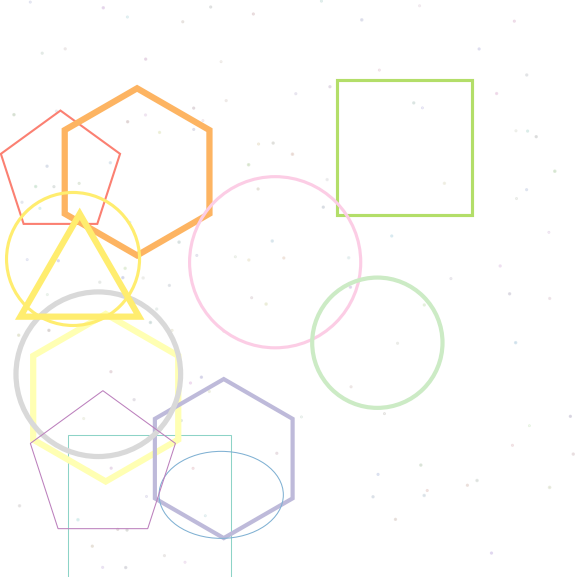[{"shape": "square", "thickness": 0.5, "radius": 0.7, "center": [0.259, 0.105]}, {"shape": "hexagon", "thickness": 3, "radius": 0.73, "center": [0.183, 0.31]}, {"shape": "hexagon", "thickness": 2, "radius": 0.69, "center": [0.387, 0.205]}, {"shape": "pentagon", "thickness": 1, "radius": 0.54, "center": [0.105, 0.699]}, {"shape": "oval", "thickness": 0.5, "radius": 0.54, "center": [0.383, 0.142]}, {"shape": "hexagon", "thickness": 3, "radius": 0.72, "center": [0.237, 0.702]}, {"shape": "square", "thickness": 1.5, "radius": 0.59, "center": [0.7, 0.744]}, {"shape": "circle", "thickness": 1.5, "radius": 0.74, "center": [0.476, 0.545]}, {"shape": "circle", "thickness": 2.5, "radius": 0.71, "center": [0.17, 0.351]}, {"shape": "pentagon", "thickness": 0.5, "radius": 0.66, "center": [0.178, 0.191]}, {"shape": "circle", "thickness": 2, "radius": 0.56, "center": [0.653, 0.406]}, {"shape": "circle", "thickness": 1.5, "radius": 0.58, "center": [0.126, 0.551]}, {"shape": "triangle", "thickness": 3, "radius": 0.59, "center": [0.138, 0.51]}]